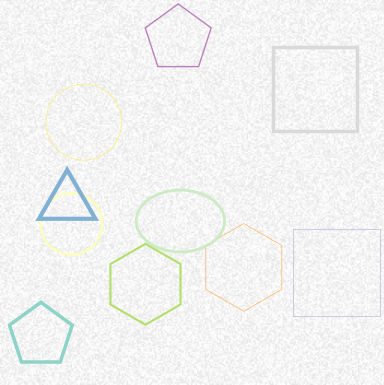[{"shape": "pentagon", "thickness": 2.5, "radius": 0.43, "center": [0.106, 0.129]}, {"shape": "circle", "thickness": 1.5, "radius": 0.4, "center": [0.186, 0.419]}, {"shape": "square", "thickness": 0.5, "radius": 0.56, "center": [0.873, 0.292]}, {"shape": "triangle", "thickness": 3, "radius": 0.42, "center": [0.174, 0.474]}, {"shape": "hexagon", "thickness": 0.5, "radius": 0.57, "center": [0.633, 0.305]}, {"shape": "hexagon", "thickness": 1.5, "radius": 0.53, "center": [0.378, 0.262]}, {"shape": "square", "thickness": 2.5, "radius": 0.54, "center": [0.818, 0.769]}, {"shape": "pentagon", "thickness": 1, "radius": 0.45, "center": [0.463, 0.9]}, {"shape": "oval", "thickness": 2, "radius": 0.57, "center": [0.468, 0.426]}, {"shape": "circle", "thickness": 0.5, "radius": 0.49, "center": [0.218, 0.683]}]